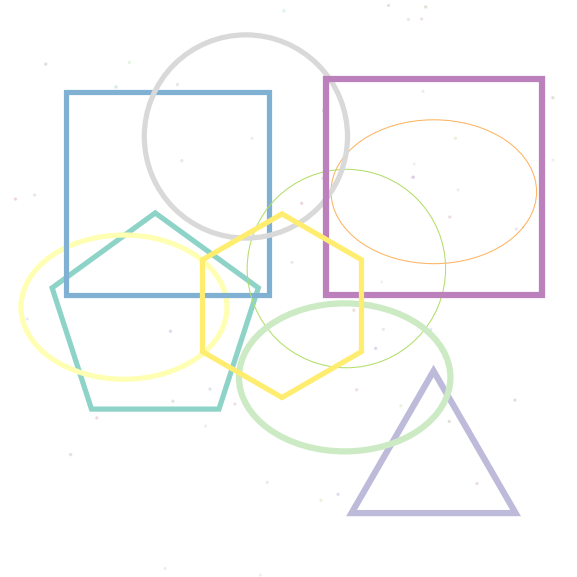[{"shape": "pentagon", "thickness": 2.5, "radius": 0.94, "center": [0.269, 0.443]}, {"shape": "oval", "thickness": 2.5, "radius": 0.89, "center": [0.215, 0.467]}, {"shape": "triangle", "thickness": 3, "radius": 0.82, "center": [0.751, 0.193]}, {"shape": "square", "thickness": 2.5, "radius": 0.88, "center": [0.29, 0.664]}, {"shape": "oval", "thickness": 0.5, "radius": 0.89, "center": [0.751, 0.667]}, {"shape": "circle", "thickness": 0.5, "radius": 0.86, "center": [0.6, 0.534]}, {"shape": "circle", "thickness": 2.5, "radius": 0.88, "center": [0.426, 0.763]}, {"shape": "square", "thickness": 3, "radius": 0.93, "center": [0.751, 0.675]}, {"shape": "oval", "thickness": 3, "radius": 0.92, "center": [0.597, 0.346]}, {"shape": "hexagon", "thickness": 2.5, "radius": 0.79, "center": [0.488, 0.47]}]